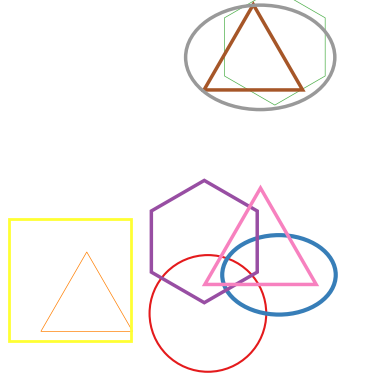[{"shape": "circle", "thickness": 1.5, "radius": 0.76, "center": [0.54, 0.186]}, {"shape": "oval", "thickness": 3, "radius": 0.74, "center": [0.725, 0.286]}, {"shape": "hexagon", "thickness": 0.5, "radius": 0.76, "center": [0.714, 0.878]}, {"shape": "hexagon", "thickness": 2.5, "radius": 0.79, "center": [0.531, 0.373]}, {"shape": "triangle", "thickness": 0.5, "radius": 0.69, "center": [0.225, 0.208]}, {"shape": "square", "thickness": 2, "radius": 0.79, "center": [0.182, 0.272]}, {"shape": "triangle", "thickness": 2.5, "radius": 0.74, "center": [0.658, 0.84]}, {"shape": "triangle", "thickness": 2.5, "radius": 0.83, "center": [0.677, 0.345]}, {"shape": "oval", "thickness": 2.5, "radius": 0.97, "center": [0.676, 0.851]}]